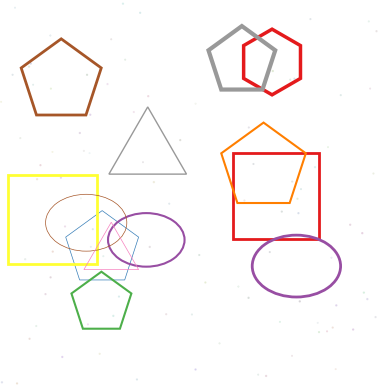[{"shape": "square", "thickness": 2, "radius": 0.56, "center": [0.717, 0.491]}, {"shape": "hexagon", "thickness": 2.5, "radius": 0.43, "center": [0.707, 0.839]}, {"shape": "pentagon", "thickness": 0.5, "radius": 0.5, "center": [0.265, 0.353]}, {"shape": "pentagon", "thickness": 1.5, "radius": 0.41, "center": [0.263, 0.212]}, {"shape": "oval", "thickness": 1.5, "radius": 0.5, "center": [0.38, 0.377]}, {"shape": "oval", "thickness": 2, "radius": 0.57, "center": [0.77, 0.309]}, {"shape": "pentagon", "thickness": 1.5, "radius": 0.58, "center": [0.685, 0.566]}, {"shape": "square", "thickness": 2, "radius": 0.58, "center": [0.138, 0.43]}, {"shape": "pentagon", "thickness": 2, "radius": 0.55, "center": [0.159, 0.79]}, {"shape": "oval", "thickness": 0.5, "radius": 0.53, "center": [0.224, 0.422]}, {"shape": "triangle", "thickness": 0.5, "radius": 0.41, "center": [0.289, 0.341]}, {"shape": "triangle", "thickness": 1, "radius": 0.58, "center": [0.384, 0.606]}, {"shape": "pentagon", "thickness": 3, "radius": 0.46, "center": [0.628, 0.841]}]